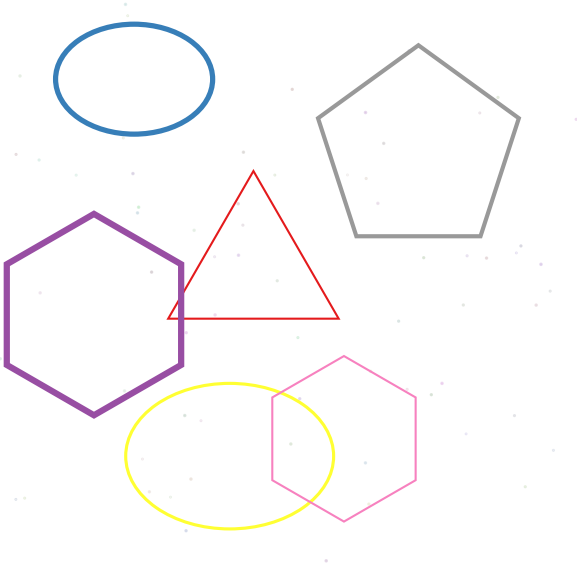[{"shape": "triangle", "thickness": 1, "radius": 0.85, "center": [0.439, 0.533]}, {"shape": "oval", "thickness": 2.5, "radius": 0.68, "center": [0.232, 0.862]}, {"shape": "hexagon", "thickness": 3, "radius": 0.87, "center": [0.163, 0.454]}, {"shape": "oval", "thickness": 1.5, "radius": 0.9, "center": [0.398, 0.209]}, {"shape": "hexagon", "thickness": 1, "radius": 0.72, "center": [0.596, 0.239]}, {"shape": "pentagon", "thickness": 2, "radius": 0.91, "center": [0.725, 0.738]}]